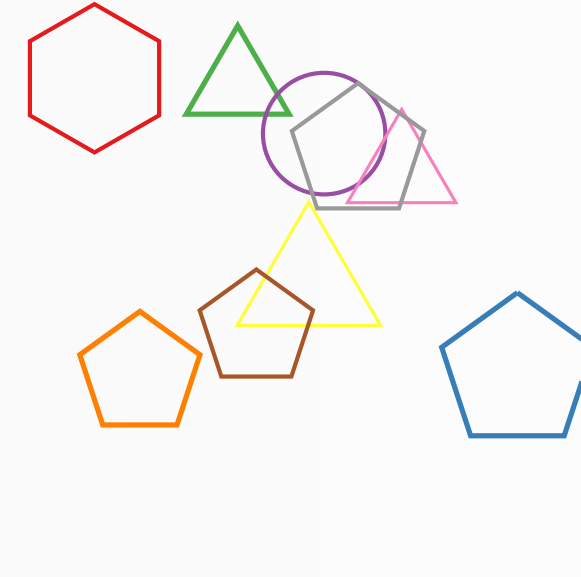[{"shape": "hexagon", "thickness": 2, "radius": 0.64, "center": [0.163, 0.864]}, {"shape": "pentagon", "thickness": 2.5, "radius": 0.68, "center": [0.89, 0.355]}, {"shape": "triangle", "thickness": 2.5, "radius": 0.51, "center": [0.409, 0.853]}, {"shape": "circle", "thickness": 2, "radius": 0.53, "center": [0.558, 0.768]}, {"shape": "pentagon", "thickness": 2.5, "radius": 0.54, "center": [0.241, 0.351]}, {"shape": "triangle", "thickness": 1.5, "radius": 0.71, "center": [0.531, 0.507]}, {"shape": "pentagon", "thickness": 2, "radius": 0.51, "center": [0.441, 0.43]}, {"shape": "triangle", "thickness": 1.5, "radius": 0.54, "center": [0.691, 0.702]}, {"shape": "pentagon", "thickness": 2, "radius": 0.6, "center": [0.616, 0.735]}]